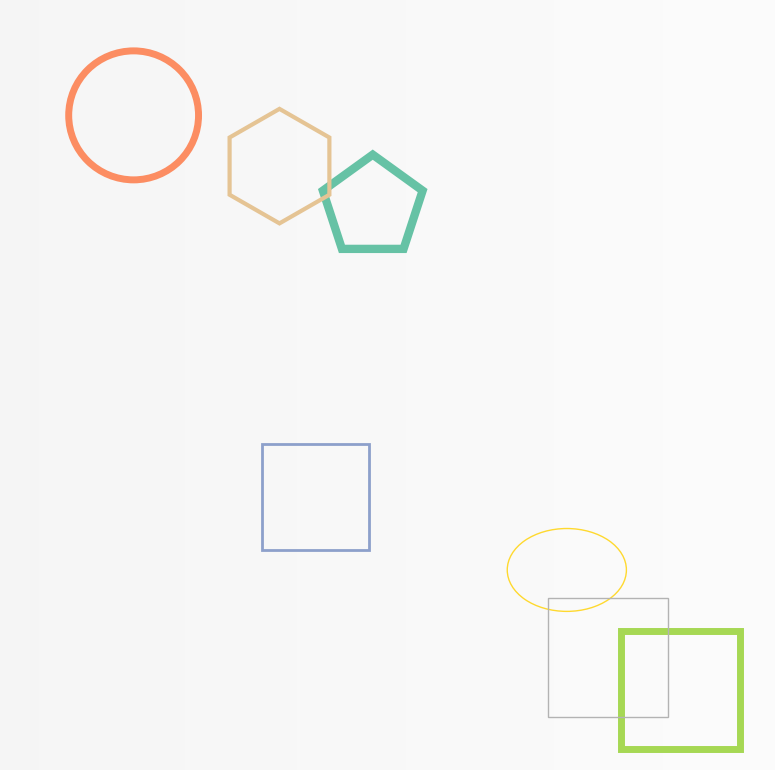[{"shape": "pentagon", "thickness": 3, "radius": 0.34, "center": [0.481, 0.732]}, {"shape": "circle", "thickness": 2.5, "radius": 0.42, "center": [0.172, 0.85]}, {"shape": "square", "thickness": 1, "radius": 0.35, "center": [0.407, 0.354]}, {"shape": "square", "thickness": 2.5, "radius": 0.38, "center": [0.878, 0.104]}, {"shape": "oval", "thickness": 0.5, "radius": 0.38, "center": [0.731, 0.26]}, {"shape": "hexagon", "thickness": 1.5, "radius": 0.37, "center": [0.361, 0.784]}, {"shape": "square", "thickness": 0.5, "radius": 0.39, "center": [0.785, 0.146]}]